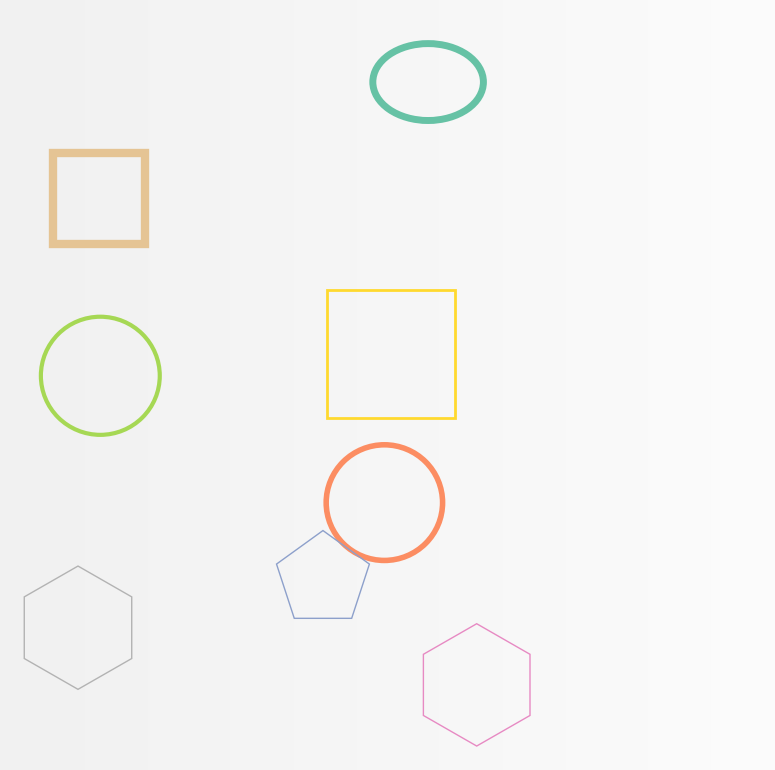[{"shape": "oval", "thickness": 2.5, "radius": 0.36, "center": [0.552, 0.893]}, {"shape": "circle", "thickness": 2, "radius": 0.38, "center": [0.496, 0.347]}, {"shape": "pentagon", "thickness": 0.5, "radius": 0.32, "center": [0.417, 0.248]}, {"shape": "hexagon", "thickness": 0.5, "radius": 0.4, "center": [0.615, 0.111]}, {"shape": "circle", "thickness": 1.5, "radius": 0.38, "center": [0.129, 0.512]}, {"shape": "square", "thickness": 1, "radius": 0.42, "center": [0.504, 0.54]}, {"shape": "square", "thickness": 3, "radius": 0.29, "center": [0.128, 0.742]}, {"shape": "hexagon", "thickness": 0.5, "radius": 0.4, "center": [0.101, 0.185]}]